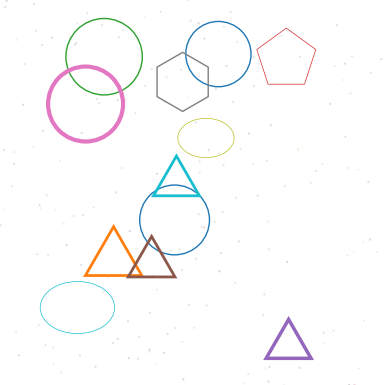[{"shape": "circle", "thickness": 1, "radius": 0.42, "center": [0.567, 0.86]}, {"shape": "circle", "thickness": 1, "radius": 0.45, "center": [0.453, 0.429]}, {"shape": "triangle", "thickness": 2, "radius": 0.42, "center": [0.295, 0.327]}, {"shape": "circle", "thickness": 1, "radius": 0.5, "center": [0.27, 0.853]}, {"shape": "pentagon", "thickness": 0.5, "radius": 0.4, "center": [0.744, 0.846]}, {"shape": "triangle", "thickness": 2.5, "radius": 0.34, "center": [0.75, 0.103]}, {"shape": "triangle", "thickness": 2, "radius": 0.35, "center": [0.394, 0.316]}, {"shape": "circle", "thickness": 3, "radius": 0.49, "center": [0.222, 0.73]}, {"shape": "hexagon", "thickness": 1, "radius": 0.38, "center": [0.474, 0.787]}, {"shape": "oval", "thickness": 0.5, "radius": 0.37, "center": [0.535, 0.642]}, {"shape": "triangle", "thickness": 2, "radius": 0.34, "center": [0.458, 0.526]}, {"shape": "oval", "thickness": 0.5, "radius": 0.48, "center": [0.201, 0.201]}]